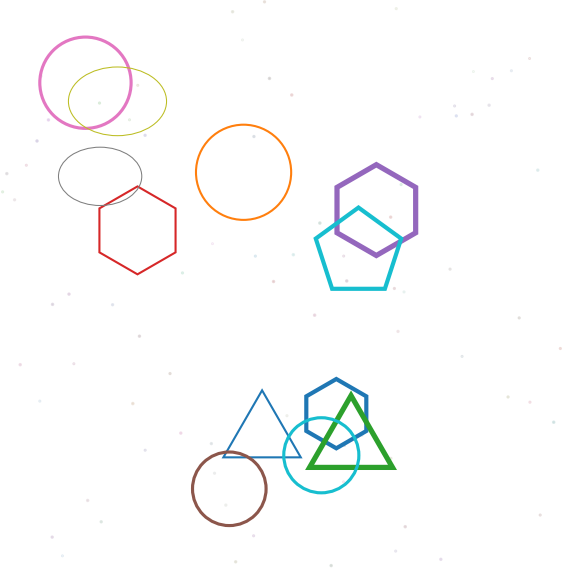[{"shape": "hexagon", "thickness": 2, "radius": 0.3, "center": [0.582, 0.283]}, {"shape": "triangle", "thickness": 1, "radius": 0.39, "center": [0.454, 0.246]}, {"shape": "circle", "thickness": 1, "radius": 0.41, "center": [0.422, 0.701]}, {"shape": "triangle", "thickness": 2.5, "radius": 0.41, "center": [0.608, 0.231]}, {"shape": "hexagon", "thickness": 1, "radius": 0.38, "center": [0.238, 0.6]}, {"shape": "hexagon", "thickness": 2.5, "radius": 0.39, "center": [0.652, 0.635]}, {"shape": "circle", "thickness": 1.5, "radius": 0.32, "center": [0.397, 0.153]}, {"shape": "circle", "thickness": 1.5, "radius": 0.4, "center": [0.148, 0.856]}, {"shape": "oval", "thickness": 0.5, "radius": 0.36, "center": [0.173, 0.694]}, {"shape": "oval", "thickness": 0.5, "radius": 0.42, "center": [0.203, 0.824]}, {"shape": "pentagon", "thickness": 2, "radius": 0.39, "center": [0.621, 0.562]}, {"shape": "circle", "thickness": 1.5, "radius": 0.33, "center": [0.556, 0.211]}]